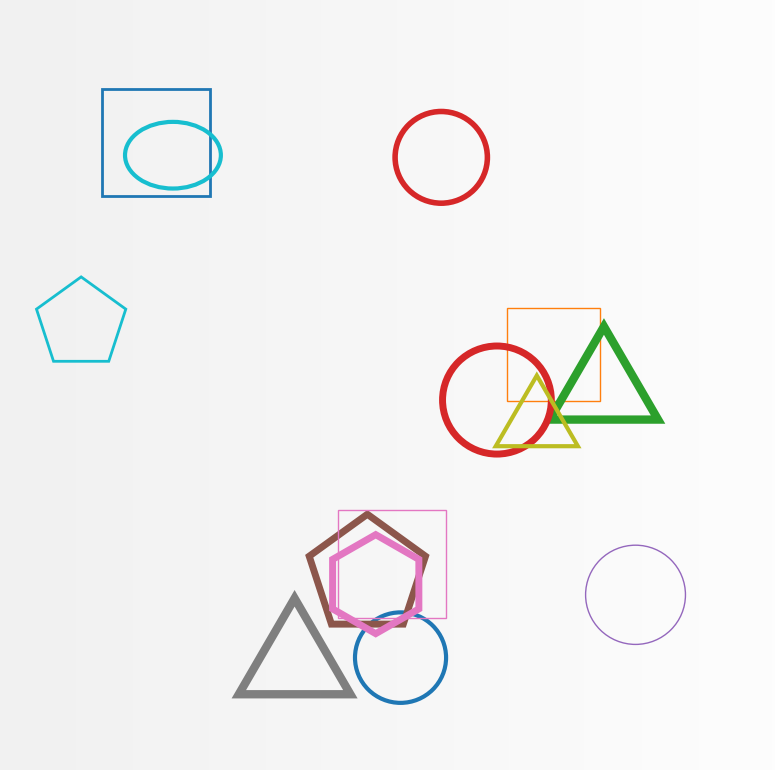[{"shape": "circle", "thickness": 1.5, "radius": 0.29, "center": [0.517, 0.146]}, {"shape": "square", "thickness": 1, "radius": 0.35, "center": [0.201, 0.815]}, {"shape": "square", "thickness": 0.5, "radius": 0.3, "center": [0.715, 0.54]}, {"shape": "triangle", "thickness": 3, "radius": 0.4, "center": [0.779, 0.495]}, {"shape": "circle", "thickness": 2, "radius": 0.3, "center": [0.569, 0.796]}, {"shape": "circle", "thickness": 2.5, "radius": 0.35, "center": [0.641, 0.48]}, {"shape": "circle", "thickness": 0.5, "radius": 0.32, "center": [0.82, 0.228]}, {"shape": "pentagon", "thickness": 2.5, "radius": 0.39, "center": [0.474, 0.253]}, {"shape": "square", "thickness": 0.5, "radius": 0.35, "center": [0.506, 0.267]}, {"shape": "hexagon", "thickness": 2.5, "radius": 0.32, "center": [0.485, 0.241]}, {"shape": "triangle", "thickness": 3, "radius": 0.42, "center": [0.38, 0.14]}, {"shape": "triangle", "thickness": 1.5, "radius": 0.31, "center": [0.693, 0.451]}, {"shape": "oval", "thickness": 1.5, "radius": 0.31, "center": [0.223, 0.798]}, {"shape": "pentagon", "thickness": 1, "radius": 0.3, "center": [0.105, 0.58]}]